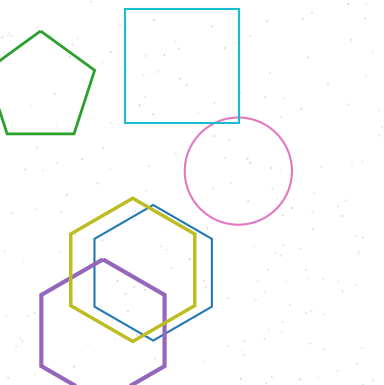[{"shape": "hexagon", "thickness": 1.5, "radius": 0.88, "center": [0.398, 0.291]}, {"shape": "pentagon", "thickness": 2, "radius": 0.74, "center": [0.105, 0.772]}, {"shape": "hexagon", "thickness": 3, "radius": 0.92, "center": [0.267, 0.141]}, {"shape": "circle", "thickness": 1.5, "radius": 0.7, "center": [0.619, 0.556]}, {"shape": "hexagon", "thickness": 2.5, "radius": 0.93, "center": [0.345, 0.299]}, {"shape": "square", "thickness": 1.5, "radius": 0.74, "center": [0.473, 0.828]}]